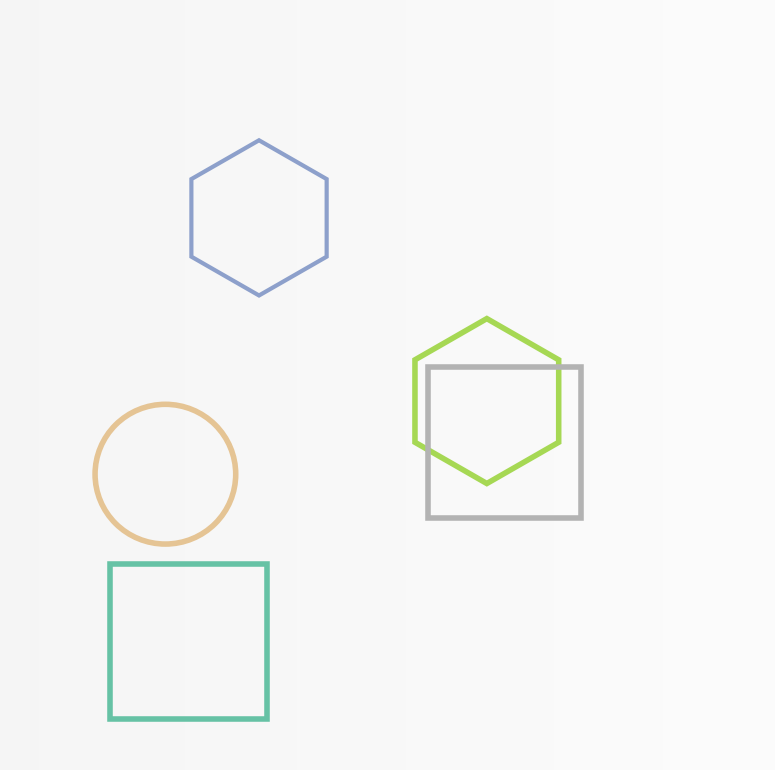[{"shape": "square", "thickness": 2, "radius": 0.51, "center": [0.243, 0.167]}, {"shape": "hexagon", "thickness": 1.5, "radius": 0.5, "center": [0.334, 0.717]}, {"shape": "hexagon", "thickness": 2, "radius": 0.54, "center": [0.628, 0.479]}, {"shape": "circle", "thickness": 2, "radius": 0.45, "center": [0.213, 0.384]}, {"shape": "square", "thickness": 2, "radius": 0.49, "center": [0.651, 0.425]}]